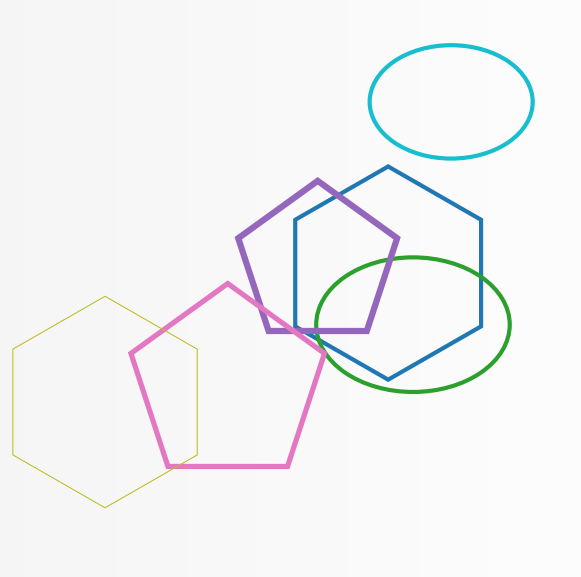[{"shape": "hexagon", "thickness": 2, "radius": 0.92, "center": [0.668, 0.526]}, {"shape": "oval", "thickness": 2, "radius": 0.83, "center": [0.71, 0.437]}, {"shape": "pentagon", "thickness": 3, "radius": 0.72, "center": [0.547, 0.542]}, {"shape": "pentagon", "thickness": 2.5, "radius": 0.88, "center": [0.392, 0.333]}, {"shape": "hexagon", "thickness": 0.5, "radius": 0.92, "center": [0.181, 0.303]}, {"shape": "oval", "thickness": 2, "radius": 0.7, "center": [0.776, 0.823]}]